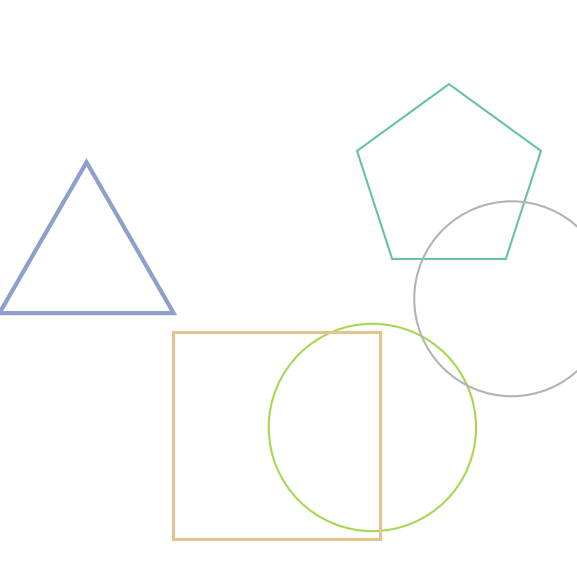[{"shape": "pentagon", "thickness": 1, "radius": 0.84, "center": [0.777, 0.686]}, {"shape": "triangle", "thickness": 2, "radius": 0.87, "center": [0.15, 0.544]}, {"shape": "circle", "thickness": 1, "radius": 0.9, "center": [0.645, 0.259]}, {"shape": "square", "thickness": 1.5, "radius": 0.9, "center": [0.479, 0.245]}, {"shape": "circle", "thickness": 1, "radius": 0.84, "center": [0.886, 0.482]}]